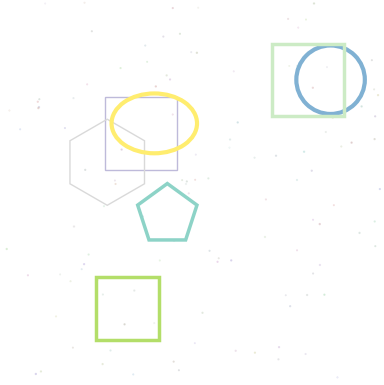[{"shape": "pentagon", "thickness": 2.5, "radius": 0.4, "center": [0.435, 0.442]}, {"shape": "square", "thickness": 1, "radius": 0.47, "center": [0.366, 0.652]}, {"shape": "circle", "thickness": 3, "radius": 0.44, "center": [0.859, 0.793]}, {"shape": "square", "thickness": 2.5, "radius": 0.41, "center": [0.331, 0.199]}, {"shape": "hexagon", "thickness": 1, "radius": 0.56, "center": [0.279, 0.579]}, {"shape": "square", "thickness": 2.5, "radius": 0.47, "center": [0.8, 0.792]}, {"shape": "oval", "thickness": 3, "radius": 0.55, "center": [0.401, 0.68]}]